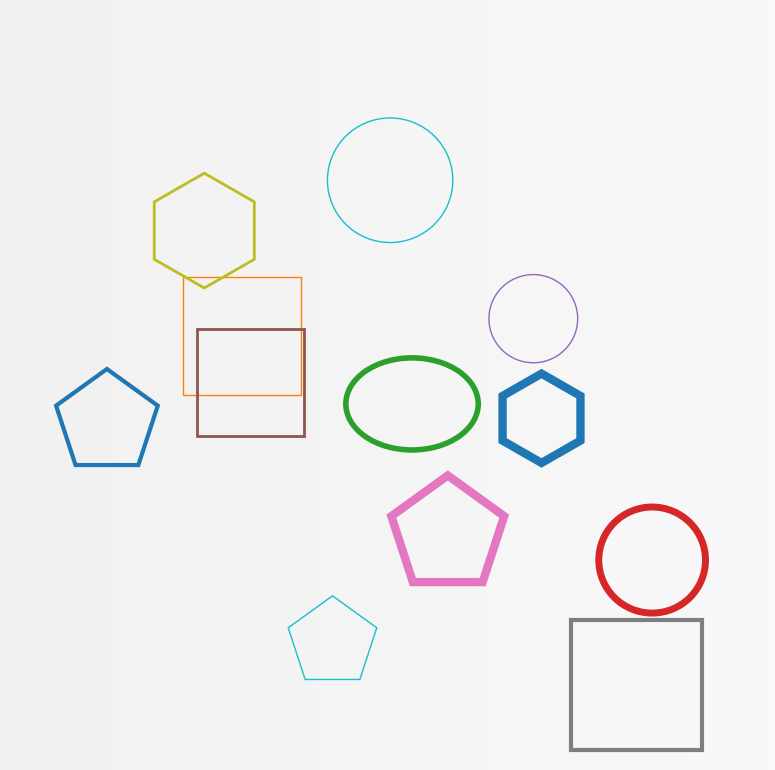[{"shape": "hexagon", "thickness": 3, "radius": 0.29, "center": [0.699, 0.457]}, {"shape": "pentagon", "thickness": 1.5, "radius": 0.34, "center": [0.138, 0.452]}, {"shape": "square", "thickness": 0.5, "radius": 0.38, "center": [0.313, 0.563]}, {"shape": "oval", "thickness": 2, "radius": 0.43, "center": [0.532, 0.475]}, {"shape": "circle", "thickness": 2.5, "radius": 0.34, "center": [0.841, 0.273]}, {"shape": "circle", "thickness": 0.5, "radius": 0.29, "center": [0.688, 0.586]}, {"shape": "square", "thickness": 1, "radius": 0.35, "center": [0.323, 0.504]}, {"shape": "pentagon", "thickness": 3, "radius": 0.38, "center": [0.578, 0.306]}, {"shape": "square", "thickness": 1.5, "radius": 0.42, "center": [0.821, 0.11]}, {"shape": "hexagon", "thickness": 1, "radius": 0.37, "center": [0.264, 0.701]}, {"shape": "pentagon", "thickness": 0.5, "radius": 0.3, "center": [0.429, 0.166]}, {"shape": "circle", "thickness": 0.5, "radius": 0.4, "center": [0.503, 0.766]}]